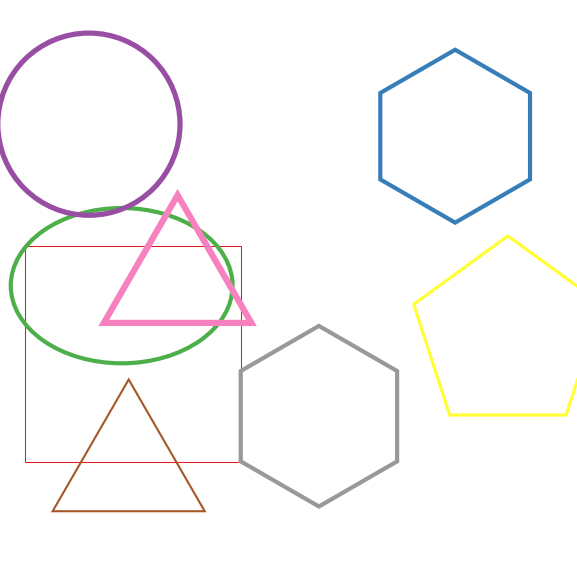[{"shape": "square", "thickness": 0.5, "radius": 0.93, "center": [0.231, 0.387]}, {"shape": "hexagon", "thickness": 2, "radius": 0.75, "center": [0.788, 0.763]}, {"shape": "oval", "thickness": 2, "radius": 0.96, "center": [0.211, 0.504]}, {"shape": "circle", "thickness": 2.5, "radius": 0.79, "center": [0.154, 0.784]}, {"shape": "pentagon", "thickness": 1.5, "radius": 0.86, "center": [0.879, 0.419]}, {"shape": "triangle", "thickness": 1, "radius": 0.76, "center": [0.223, 0.19]}, {"shape": "triangle", "thickness": 3, "radius": 0.74, "center": [0.308, 0.514]}, {"shape": "hexagon", "thickness": 2, "radius": 0.78, "center": [0.552, 0.278]}]